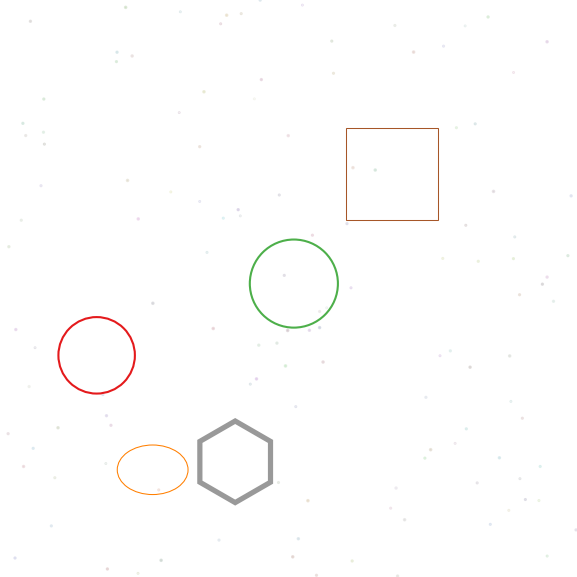[{"shape": "circle", "thickness": 1, "radius": 0.33, "center": [0.167, 0.384]}, {"shape": "circle", "thickness": 1, "radius": 0.38, "center": [0.509, 0.508]}, {"shape": "oval", "thickness": 0.5, "radius": 0.31, "center": [0.264, 0.186]}, {"shape": "square", "thickness": 0.5, "radius": 0.4, "center": [0.679, 0.698]}, {"shape": "hexagon", "thickness": 2.5, "radius": 0.35, "center": [0.407, 0.199]}]